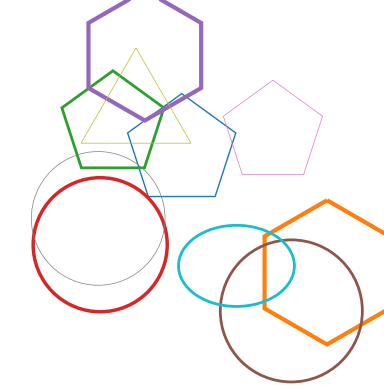[{"shape": "pentagon", "thickness": 1, "radius": 0.74, "center": [0.472, 0.609]}, {"shape": "hexagon", "thickness": 3, "radius": 0.94, "center": [0.849, 0.293]}, {"shape": "pentagon", "thickness": 2, "radius": 0.7, "center": [0.293, 0.677]}, {"shape": "circle", "thickness": 2.5, "radius": 0.87, "center": [0.26, 0.364]}, {"shape": "hexagon", "thickness": 3, "radius": 0.84, "center": [0.376, 0.856]}, {"shape": "circle", "thickness": 2, "radius": 0.92, "center": [0.757, 0.192]}, {"shape": "pentagon", "thickness": 0.5, "radius": 0.68, "center": [0.709, 0.656]}, {"shape": "circle", "thickness": 0.5, "radius": 0.87, "center": [0.255, 0.433]}, {"shape": "triangle", "thickness": 0.5, "radius": 0.82, "center": [0.353, 0.711]}, {"shape": "oval", "thickness": 2, "radius": 0.75, "center": [0.614, 0.309]}]